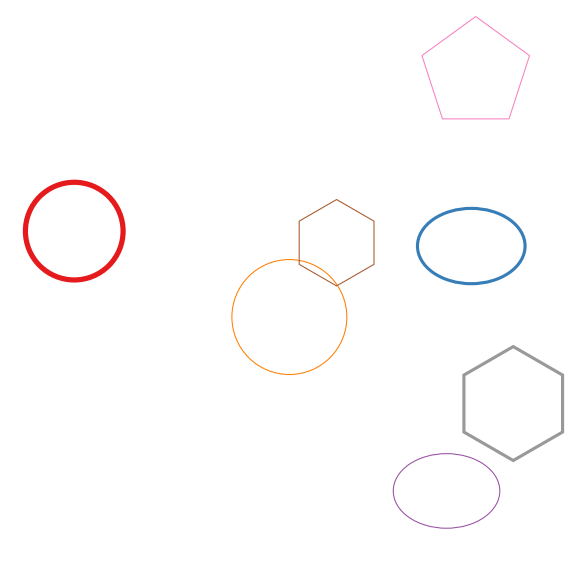[{"shape": "circle", "thickness": 2.5, "radius": 0.42, "center": [0.129, 0.599]}, {"shape": "oval", "thickness": 1.5, "radius": 0.47, "center": [0.816, 0.573]}, {"shape": "oval", "thickness": 0.5, "radius": 0.46, "center": [0.773, 0.149]}, {"shape": "circle", "thickness": 0.5, "radius": 0.5, "center": [0.501, 0.45]}, {"shape": "hexagon", "thickness": 0.5, "radius": 0.37, "center": [0.583, 0.579]}, {"shape": "pentagon", "thickness": 0.5, "radius": 0.49, "center": [0.824, 0.873]}, {"shape": "hexagon", "thickness": 1.5, "radius": 0.49, "center": [0.889, 0.3]}]